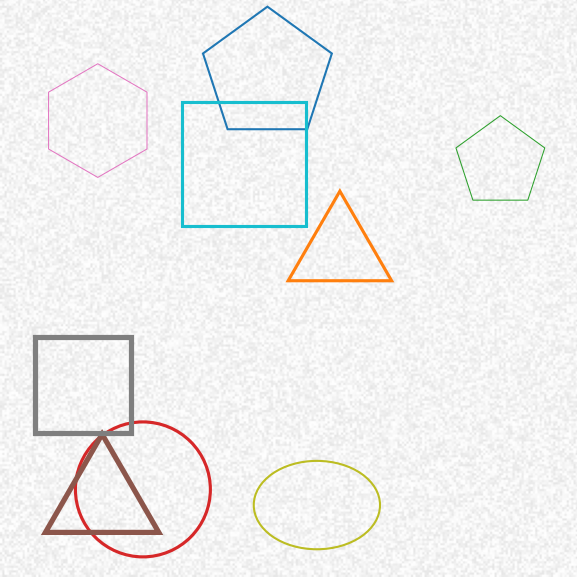[{"shape": "pentagon", "thickness": 1, "radius": 0.59, "center": [0.463, 0.87]}, {"shape": "triangle", "thickness": 1.5, "radius": 0.52, "center": [0.589, 0.565]}, {"shape": "pentagon", "thickness": 0.5, "radius": 0.4, "center": [0.866, 0.718]}, {"shape": "circle", "thickness": 1.5, "radius": 0.58, "center": [0.247, 0.152]}, {"shape": "triangle", "thickness": 2.5, "radius": 0.57, "center": [0.177, 0.134]}, {"shape": "hexagon", "thickness": 0.5, "radius": 0.49, "center": [0.169, 0.79]}, {"shape": "square", "thickness": 2.5, "radius": 0.42, "center": [0.143, 0.332]}, {"shape": "oval", "thickness": 1, "radius": 0.55, "center": [0.549, 0.125]}, {"shape": "square", "thickness": 1.5, "radius": 0.54, "center": [0.422, 0.715]}]